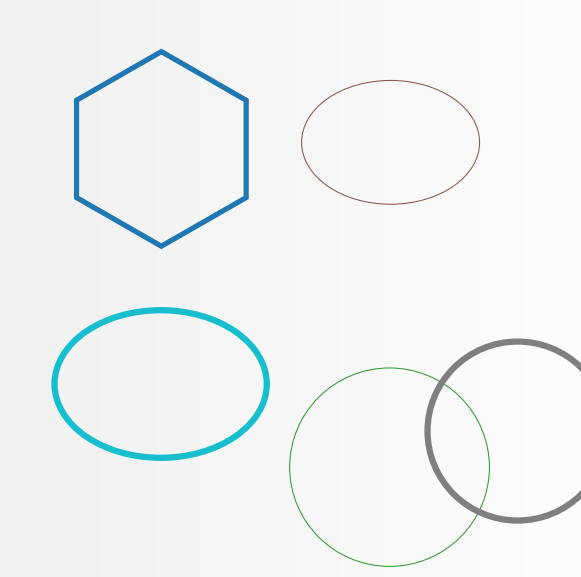[{"shape": "hexagon", "thickness": 2.5, "radius": 0.84, "center": [0.278, 0.741]}, {"shape": "circle", "thickness": 0.5, "radius": 0.86, "center": [0.67, 0.19]}, {"shape": "oval", "thickness": 0.5, "radius": 0.77, "center": [0.672, 0.753]}, {"shape": "circle", "thickness": 3, "radius": 0.77, "center": [0.89, 0.253]}, {"shape": "oval", "thickness": 3, "radius": 0.91, "center": [0.276, 0.334]}]